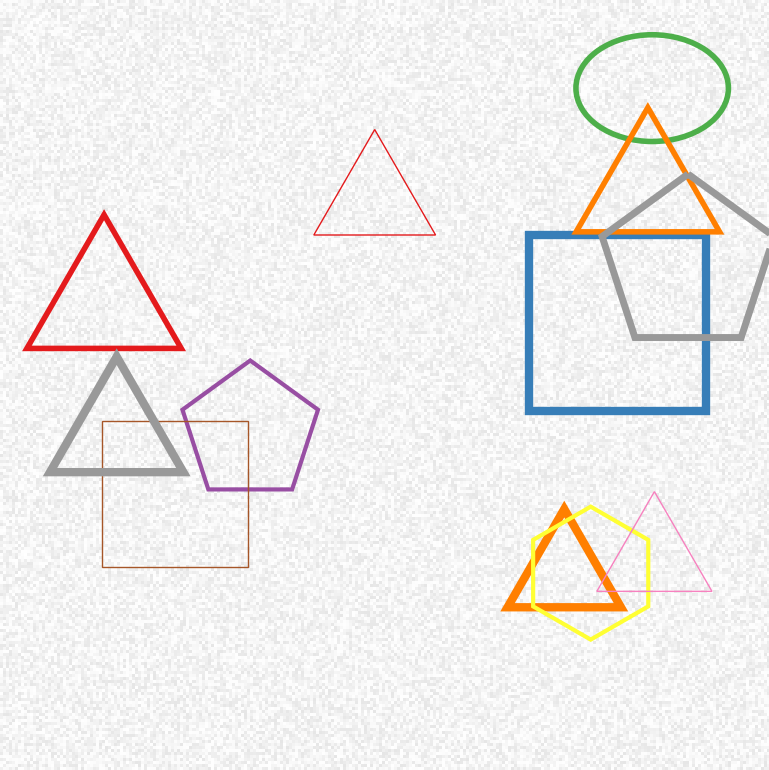[{"shape": "triangle", "thickness": 2, "radius": 0.58, "center": [0.135, 0.605]}, {"shape": "triangle", "thickness": 0.5, "radius": 0.46, "center": [0.487, 0.74]}, {"shape": "square", "thickness": 3, "radius": 0.57, "center": [0.802, 0.581]}, {"shape": "oval", "thickness": 2, "radius": 0.5, "center": [0.847, 0.886]}, {"shape": "pentagon", "thickness": 1.5, "radius": 0.46, "center": [0.325, 0.439]}, {"shape": "triangle", "thickness": 3, "radius": 0.43, "center": [0.733, 0.254]}, {"shape": "triangle", "thickness": 2, "radius": 0.54, "center": [0.841, 0.753]}, {"shape": "hexagon", "thickness": 1.5, "radius": 0.43, "center": [0.767, 0.256]}, {"shape": "square", "thickness": 0.5, "radius": 0.48, "center": [0.227, 0.358]}, {"shape": "triangle", "thickness": 0.5, "radius": 0.43, "center": [0.85, 0.275]}, {"shape": "pentagon", "thickness": 2.5, "radius": 0.59, "center": [0.894, 0.657]}, {"shape": "triangle", "thickness": 3, "radius": 0.5, "center": [0.152, 0.437]}]